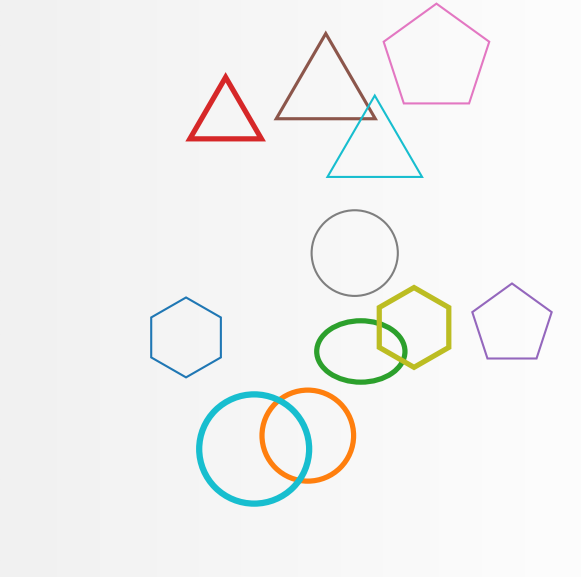[{"shape": "hexagon", "thickness": 1, "radius": 0.35, "center": [0.32, 0.415]}, {"shape": "circle", "thickness": 2.5, "radius": 0.39, "center": [0.53, 0.245]}, {"shape": "oval", "thickness": 2.5, "radius": 0.38, "center": [0.621, 0.391]}, {"shape": "triangle", "thickness": 2.5, "radius": 0.36, "center": [0.388, 0.794]}, {"shape": "pentagon", "thickness": 1, "radius": 0.36, "center": [0.881, 0.436]}, {"shape": "triangle", "thickness": 1.5, "radius": 0.49, "center": [0.56, 0.843]}, {"shape": "pentagon", "thickness": 1, "radius": 0.48, "center": [0.751, 0.897]}, {"shape": "circle", "thickness": 1, "radius": 0.37, "center": [0.61, 0.561]}, {"shape": "hexagon", "thickness": 2.5, "radius": 0.35, "center": [0.712, 0.432]}, {"shape": "circle", "thickness": 3, "radius": 0.47, "center": [0.437, 0.222]}, {"shape": "triangle", "thickness": 1, "radius": 0.47, "center": [0.645, 0.74]}]